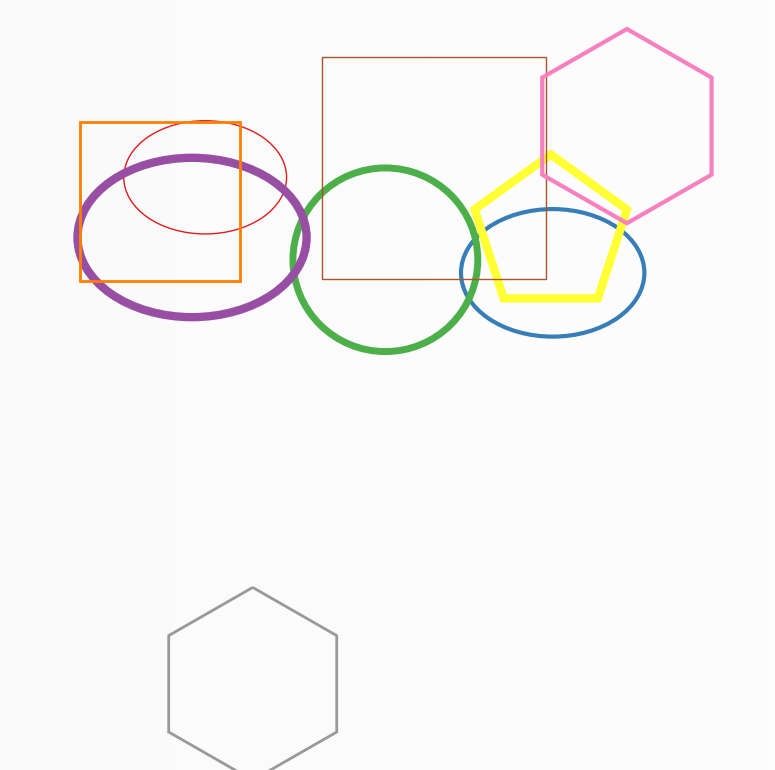[{"shape": "oval", "thickness": 0.5, "radius": 0.53, "center": [0.265, 0.77]}, {"shape": "oval", "thickness": 1.5, "radius": 0.59, "center": [0.713, 0.646]}, {"shape": "circle", "thickness": 2.5, "radius": 0.6, "center": [0.497, 0.663]}, {"shape": "oval", "thickness": 3, "radius": 0.74, "center": [0.248, 0.692]}, {"shape": "square", "thickness": 1, "radius": 0.52, "center": [0.207, 0.739]}, {"shape": "pentagon", "thickness": 3, "radius": 0.52, "center": [0.711, 0.696]}, {"shape": "square", "thickness": 0.5, "radius": 0.72, "center": [0.56, 0.782]}, {"shape": "hexagon", "thickness": 1.5, "radius": 0.63, "center": [0.809, 0.836]}, {"shape": "hexagon", "thickness": 1, "radius": 0.63, "center": [0.326, 0.112]}]